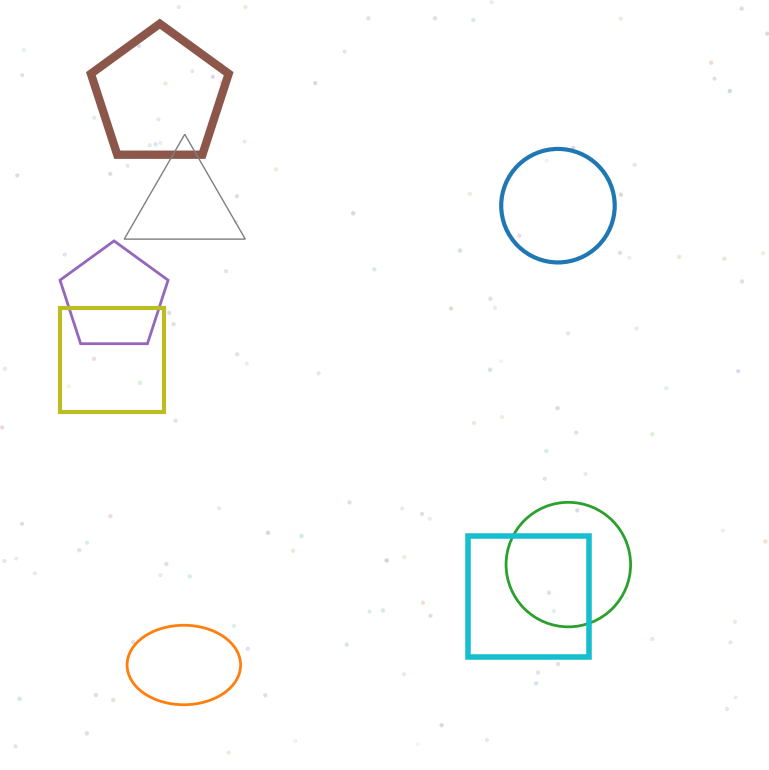[{"shape": "circle", "thickness": 1.5, "radius": 0.37, "center": [0.725, 0.733]}, {"shape": "oval", "thickness": 1, "radius": 0.37, "center": [0.239, 0.136]}, {"shape": "circle", "thickness": 1, "radius": 0.4, "center": [0.738, 0.267]}, {"shape": "pentagon", "thickness": 1, "radius": 0.37, "center": [0.148, 0.613]}, {"shape": "pentagon", "thickness": 3, "radius": 0.47, "center": [0.208, 0.875]}, {"shape": "triangle", "thickness": 0.5, "radius": 0.45, "center": [0.24, 0.735]}, {"shape": "square", "thickness": 1.5, "radius": 0.34, "center": [0.146, 0.532]}, {"shape": "square", "thickness": 2, "radius": 0.39, "center": [0.686, 0.225]}]